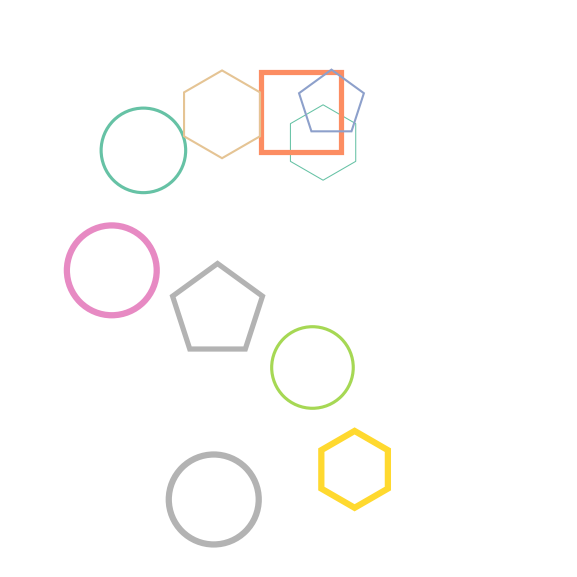[{"shape": "hexagon", "thickness": 0.5, "radius": 0.33, "center": [0.559, 0.752]}, {"shape": "circle", "thickness": 1.5, "radius": 0.37, "center": [0.248, 0.739]}, {"shape": "square", "thickness": 2.5, "radius": 0.35, "center": [0.522, 0.806]}, {"shape": "pentagon", "thickness": 1, "radius": 0.3, "center": [0.574, 0.819]}, {"shape": "circle", "thickness": 3, "radius": 0.39, "center": [0.194, 0.531]}, {"shape": "circle", "thickness": 1.5, "radius": 0.35, "center": [0.541, 0.363]}, {"shape": "hexagon", "thickness": 3, "radius": 0.33, "center": [0.614, 0.186]}, {"shape": "hexagon", "thickness": 1, "radius": 0.38, "center": [0.384, 0.801]}, {"shape": "circle", "thickness": 3, "radius": 0.39, "center": [0.37, 0.134]}, {"shape": "pentagon", "thickness": 2.5, "radius": 0.41, "center": [0.377, 0.461]}]